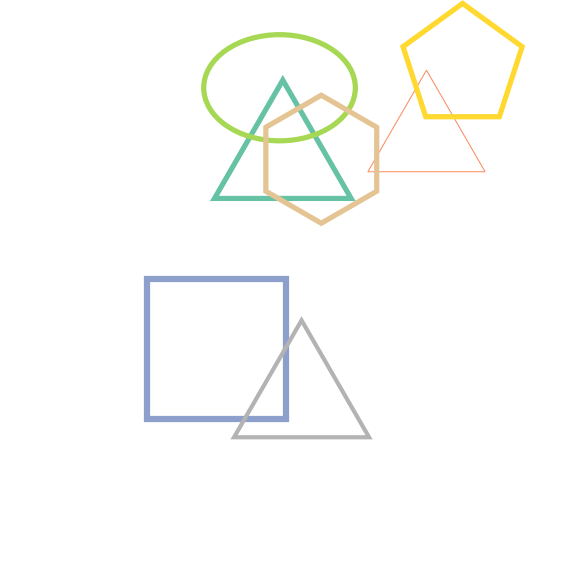[{"shape": "triangle", "thickness": 2.5, "radius": 0.68, "center": [0.49, 0.724]}, {"shape": "triangle", "thickness": 0.5, "radius": 0.59, "center": [0.739, 0.76]}, {"shape": "square", "thickness": 3, "radius": 0.61, "center": [0.375, 0.394]}, {"shape": "oval", "thickness": 2.5, "radius": 0.66, "center": [0.484, 0.847]}, {"shape": "pentagon", "thickness": 2.5, "radius": 0.54, "center": [0.801, 0.885]}, {"shape": "hexagon", "thickness": 2.5, "radius": 0.55, "center": [0.556, 0.723]}, {"shape": "triangle", "thickness": 2, "radius": 0.68, "center": [0.522, 0.309]}]